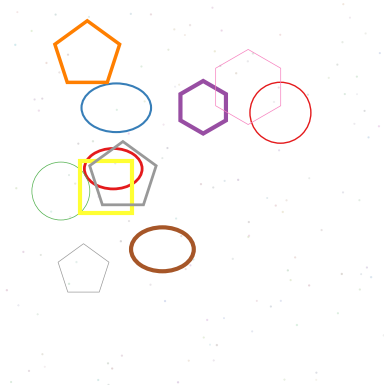[{"shape": "circle", "thickness": 1, "radius": 0.4, "center": [0.728, 0.707]}, {"shape": "oval", "thickness": 2, "radius": 0.37, "center": [0.294, 0.562]}, {"shape": "oval", "thickness": 1.5, "radius": 0.45, "center": [0.302, 0.72]}, {"shape": "circle", "thickness": 0.5, "radius": 0.38, "center": [0.158, 0.504]}, {"shape": "hexagon", "thickness": 3, "radius": 0.34, "center": [0.528, 0.721]}, {"shape": "pentagon", "thickness": 2.5, "radius": 0.44, "center": [0.227, 0.858]}, {"shape": "square", "thickness": 3, "radius": 0.34, "center": [0.276, 0.515]}, {"shape": "oval", "thickness": 3, "radius": 0.41, "center": [0.422, 0.352]}, {"shape": "hexagon", "thickness": 0.5, "radius": 0.49, "center": [0.645, 0.774]}, {"shape": "pentagon", "thickness": 2, "radius": 0.45, "center": [0.319, 0.542]}, {"shape": "pentagon", "thickness": 0.5, "radius": 0.35, "center": [0.217, 0.298]}]